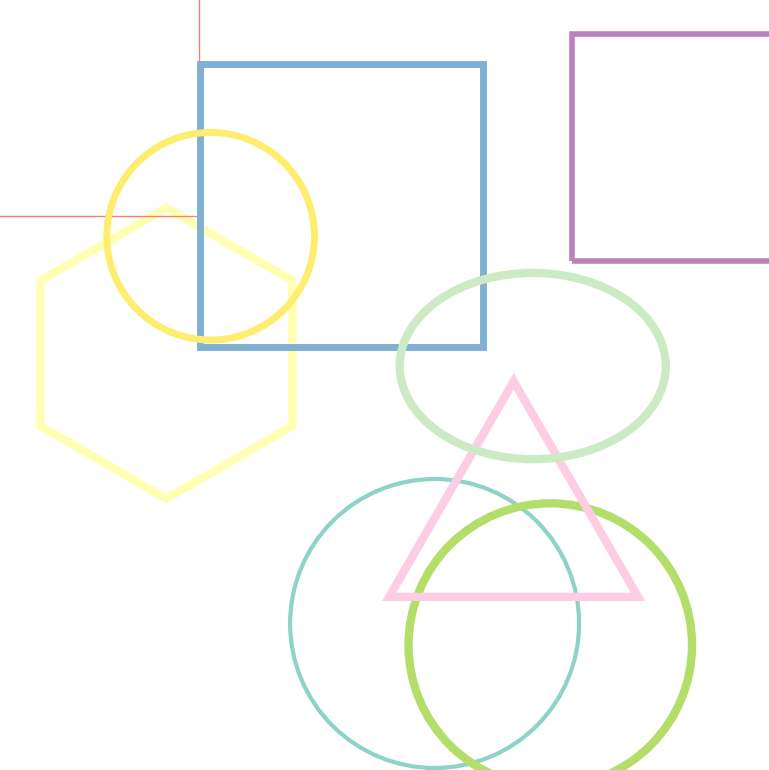[{"shape": "circle", "thickness": 1.5, "radius": 0.94, "center": [0.564, 0.19]}, {"shape": "hexagon", "thickness": 3, "radius": 0.94, "center": [0.216, 0.541]}, {"shape": "square", "thickness": 0.5, "radius": 0.73, "center": [0.112, 0.866]}, {"shape": "square", "thickness": 2.5, "radius": 0.92, "center": [0.443, 0.733]}, {"shape": "circle", "thickness": 3, "radius": 0.92, "center": [0.715, 0.162]}, {"shape": "triangle", "thickness": 3, "radius": 0.93, "center": [0.667, 0.318]}, {"shape": "square", "thickness": 2, "radius": 0.74, "center": [0.89, 0.809]}, {"shape": "oval", "thickness": 3, "radius": 0.86, "center": [0.692, 0.525]}, {"shape": "circle", "thickness": 2.5, "radius": 0.67, "center": [0.274, 0.693]}]